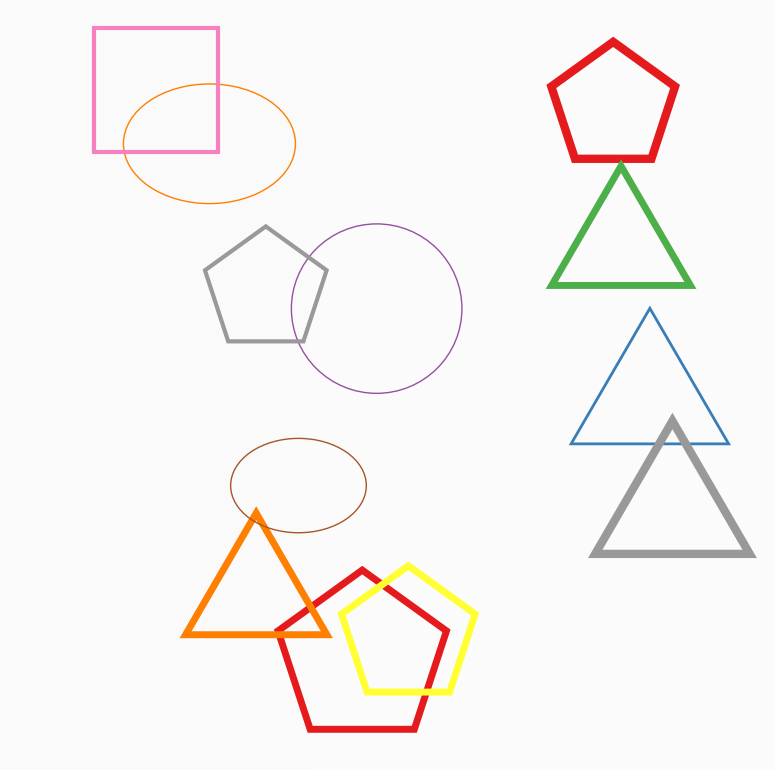[{"shape": "pentagon", "thickness": 2.5, "radius": 0.57, "center": [0.467, 0.145]}, {"shape": "pentagon", "thickness": 3, "radius": 0.42, "center": [0.791, 0.862]}, {"shape": "triangle", "thickness": 1, "radius": 0.59, "center": [0.839, 0.482]}, {"shape": "triangle", "thickness": 2.5, "radius": 0.52, "center": [0.801, 0.681]}, {"shape": "circle", "thickness": 0.5, "radius": 0.55, "center": [0.486, 0.599]}, {"shape": "oval", "thickness": 0.5, "radius": 0.55, "center": [0.27, 0.813]}, {"shape": "triangle", "thickness": 2.5, "radius": 0.53, "center": [0.331, 0.228]}, {"shape": "pentagon", "thickness": 2.5, "radius": 0.45, "center": [0.527, 0.175]}, {"shape": "oval", "thickness": 0.5, "radius": 0.44, "center": [0.385, 0.369]}, {"shape": "square", "thickness": 1.5, "radius": 0.4, "center": [0.201, 0.883]}, {"shape": "triangle", "thickness": 3, "radius": 0.58, "center": [0.868, 0.338]}, {"shape": "pentagon", "thickness": 1.5, "radius": 0.41, "center": [0.343, 0.623]}]